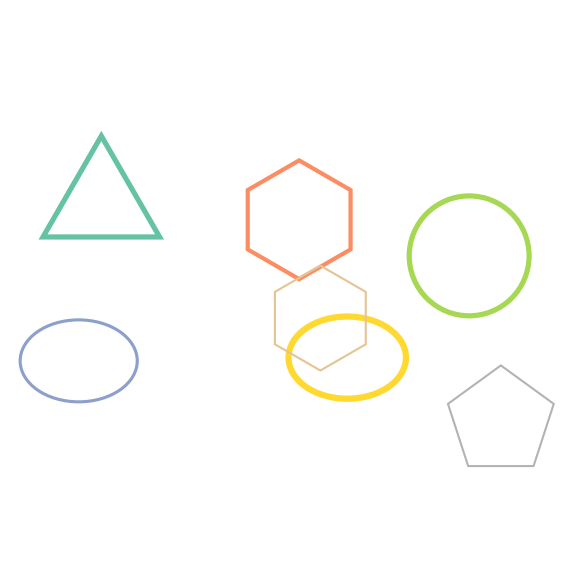[{"shape": "triangle", "thickness": 2.5, "radius": 0.58, "center": [0.175, 0.647]}, {"shape": "hexagon", "thickness": 2, "radius": 0.51, "center": [0.518, 0.619]}, {"shape": "oval", "thickness": 1.5, "radius": 0.51, "center": [0.136, 0.374]}, {"shape": "circle", "thickness": 2.5, "radius": 0.52, "center": [0.812, 0.556]}, {"shape": "oval", "thickness": 3, "radius": 0.51, "center": [0.601, 0.38]}, {"shape": "hexagon", "thickness": 1, "radius": 0.45, "center": [0.555, 0.448]}, {"shape": "pentagon", "thickness": 1, "radius": 0.48, "center": [0.867, 0.27]}]